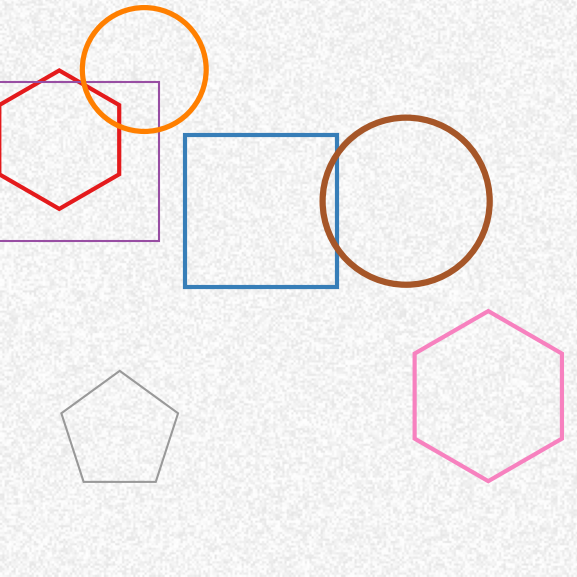[{"shape": "hexagon", "thickness": 2, "radius": 0.6, "center": [0.103, 0.757]}, {"shape": "square", "thickness": 2, "radius": 0.66, "center": [0.452, 0.634]}, {"shape": "square", "thickness": 1, "radius": 0.69, "center": [0.137, 0.719]}, {"shape": "circle", "thickness": 2.5, "radius": 0.54, "center": [0.25, 0.879]}, {"shape": "circle", "thickness": 3, "radius": 0.72, "center": [0.703, 0.651]}, {"shape": "hexagon", "thickness": 2, "radius": 0.74, "center": [0.846, 0.313]}, {"shape": "pentagon", "thickness": 1, "radius": 0.53, "center": [0.207, 0.251]}]